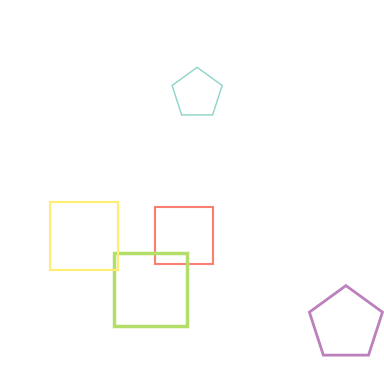[{"shape": "pentagon", "thickness": 1, "radius": 0.34, "center": [0.512, 0.757]}, {"shape": "square", "thickness": 1.5, "radius": 0.37, "center": [0.477, 0.388]}, {"shape": "square", "thickness": 2.5, "radius": 0.47, "center": [0.392, 0.249]}, {"shape": "pentagon", "thickness": 2, "radius": 0.5, "center": [0.899, 0.158]}, {"shape": "square", "thickness": 1.5, "radius": 0.44, "center": [0.218, 0.388]}]